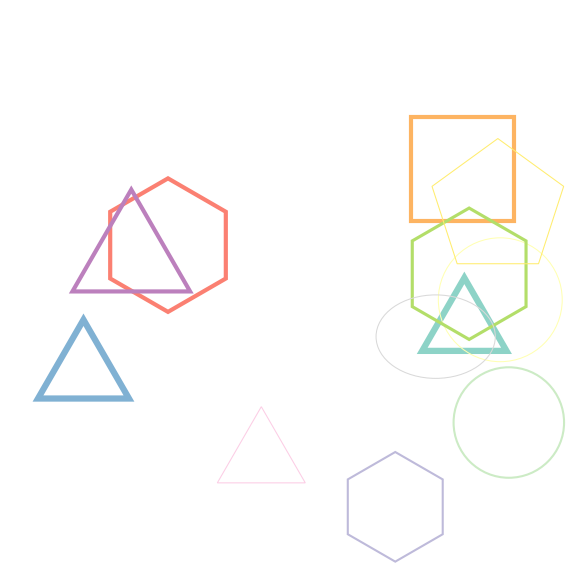[{"shape": "triangle", "thickness": 3, "radius": 0.42, "center": [0.804, 0.434]}, {"shape": "circle", "thickness": 0.5, "radius": 0.54, "center": [0.866, 0.48]}, {"shape": "hexagon", "thickness": 1, "radius": 0.47, "center": [0.684, 0.122]}, {"shape": "hexagon", "thickness": 2, "radius": 0.58, "center": [0.291, 0.575]}, {"shape": "triangle", "thickness": 3, "radius": 0.45, "center": [0.145, 0.355]}, {"shape": "square", "thickness": 2, "radius": 0.45, "center": [0.8, 0.706]}, {"shape": "hexagon", "thickness": 1.5, "radius": 0.57, "center": [0.812, 0.525]}, {"shape": "triangle", "thickness": 0.5, "radius": 0.44, "center": [0.452, 0.207]}, {"shape": "oval", "thickness": 0.5, "radius": 0.52, "center": [0.754, 0.416]}, {"shape": "triangle", "thickness": 2, "radius": 0.59, "center": [0.227, 0.553]}, {"shape": "circle", "thickness": 1, "radius": 0.48, "center": [0.881, 0.267]}, {"shape": "pentagon", "thickness": 0.5, "radius": 0.6, "center": [0.862, 0.639]}]